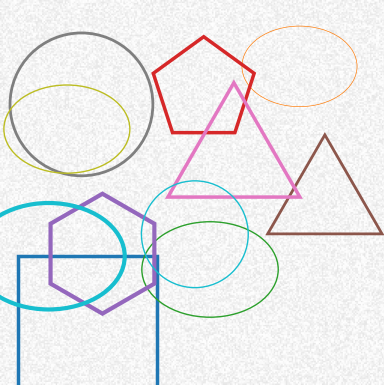[{"shape": "square", "thickness": 2.5, "radius": 0.9, "center": [0.227, 0.154]}, {"shape": "oval", "thickness": 0.5, "radius": 0.75, "center": [0.778, 0.828]}, {"shape": "oval", "thickness": 1, "radius": 0.89, "center": [0.546, 0.3]}, {"shape": "pentagon", "thickness": 2.5, "radius": 0.69, "center": [0.529, 0.767]}, {"shape": "hexagon", "thickness": 3, "radius": 0.78, "center": [0.266, 0.341]}, {"shape": "triangle", "thickness": 2, "radius": 0.86, "center": [0.844, 0.478]}, {"shape": "triangle", "thickness": 2.5, "radius": 0.99, "center": [0.607, 0.587]}, {"shape": "circle", "thickness": 2, "radius": 0.93, "center": [0.212, 0.729]}, {"shape": "oval", "thickness": 1, "radius": 0.82, "center": [0.174, 0.665]}, {"shape": "oval", "thickness": 3, "radius": 0.99, "center": [0.126, 0.334]}, {"shape": "circle", "thickness": 1, "radius": 0.69, "center": [0.506, 0.392]}]